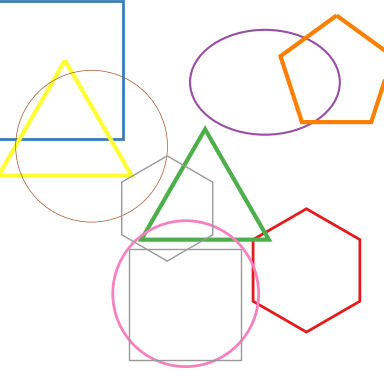[{"shape": "hexagon", "thickness": 2, "radius": 0.8, "center": [0.796, 0.298]}, {"shape": "square", "thickness": 2, "radius": 0.9, "center": [0.139, 0.818]}, {"shape": "triangle", "thickness": 3, "radius": 0.96, "center": [0.533, 0.473]}, {"shape": "oval", "thickness": 1.5, "radius": 0.97, "center": [0.688, 0.786]}, {"shape": "pentagon", "thickness": 3, "radius": 0.77, "center": [0.874, 0.807]}, {"shape": "triangle", "thickness": 3, "radius": 1.0, "center": [0.169, 0.644]}, {"shape": "circle", "thickness": 0.5, "radius": 0.99, "center": [0.238, 0.62]}, {"shape": "circle", "thickness": 2, "radius": 0.95, "center": [0.482, 0.237]}, {"shape": "square", "thickness": 1, "radius": 0.72, "center": [0.481, 0.209]}, {"shape": "hexagon", "thickness": 1, "radius": 0.68, "center": [0.434, 0.458]}]